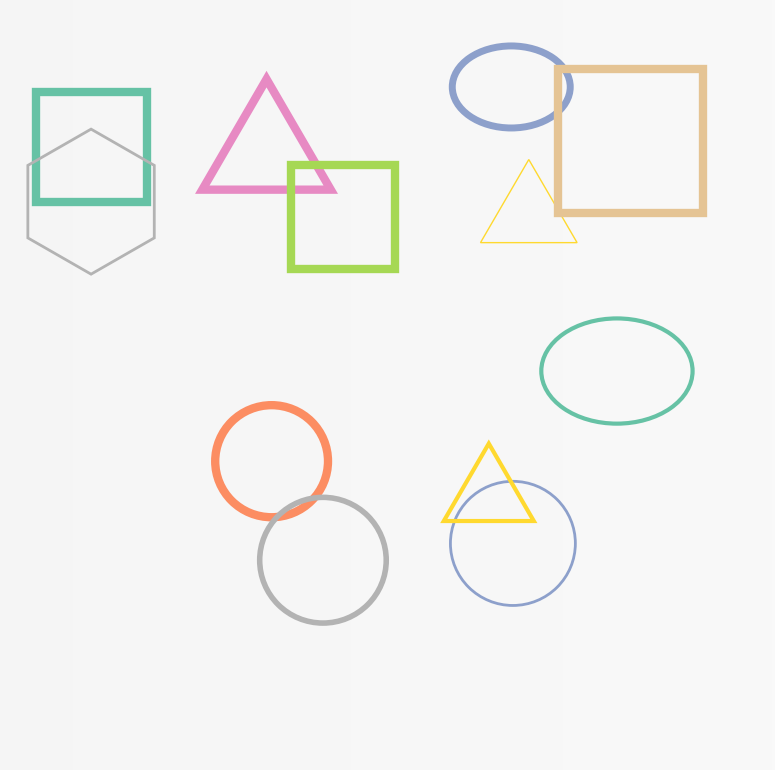[{"shape": "square", "thickness": 3, "radius": 0.36, "center": [0.118, 0.809]}, {"shape": "oval", "thickness": 1.5, "radius": 0.49, "center": [0.796, 0.518]}, {"shape": "circle", "thickness": 3, "radius": 0.36, "center": [0.35, 0.401]}, {"shape": "circle", "thickness": 1, "radius": 0.4, "center": [0.662, 0.294]}, {"shape": "oval", "thickness": 2.5, "radius": 0.38, "center": [0.66, 0.887]}, {"shape": "triangle", "thickness": 3, "radius": 0.48, "center": [0.344, 0.802]}, {"shape": "square", "thickness": 3, "radius": 0.34, "center": [0.443, 0.718]}, {"shape": "triangle", "thickness": 1.5, "radius": 0.34, "center": [0.631, 0.357]}, {"shape": "triangle", "thickness": 0.5, "radius": 0.36, "center": [0.682, 0.721]}, {"shape": "square", "thickness": 3, "radius": 0.47, "center": [0.813, 0.817]}, {"shape": "hexagon", "thickness": 1, "radius": 0.47, "center": [0.117, 0.738]}, {"shape": "circle", "thickness": 2, "radius": 0.41, "center": [0.417, 0.272]}]